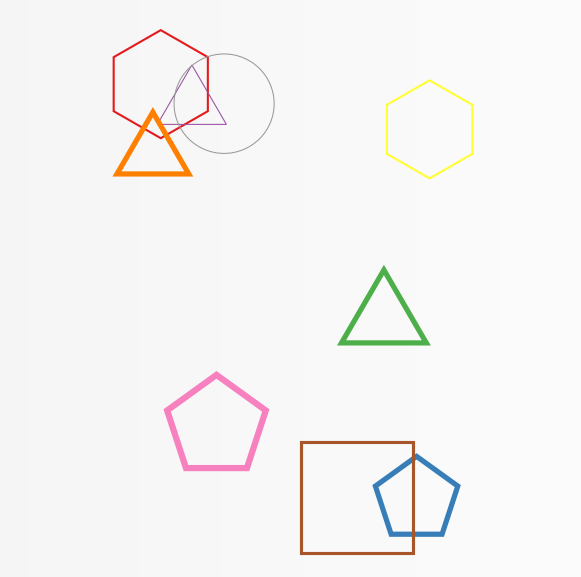[{"shape": "hexagon", "thickness": 1, "radius": 0.47, "center": [0.277, 0.853]}, {"shape": "pentagon", "thickness": 2.5, "radius": 0.37, "center": [0.717, 0.134]}, {"shape": "triangle", "thickness": 2.5, "radius": 0.42, "center": [0.66, 0.447]}, {"shape": "triangle", "thickness": 0.5, "radius": 0.34, "center": [0.33, 0.818]}, {"shape": "triangle", "thickness": 2.5, "radius": 0.36, "center": [0.263, 0.734]}, {"shape": "hexagon", "thickness": 1, "radius": 0.42, "center": [0.739, 0.775]}, {"shape": "square", "thickness": 1.5, "radius": 0.48, "center": [0.614, 0.138]}, {"shape": "pentagon", "thickness": 3, "radius": 0.45, "center": [0.372, 0.261]}, {"shape": "circle", "thickness": 0.5, "radius": 0.43, "center": [0.386, 0.82]}]